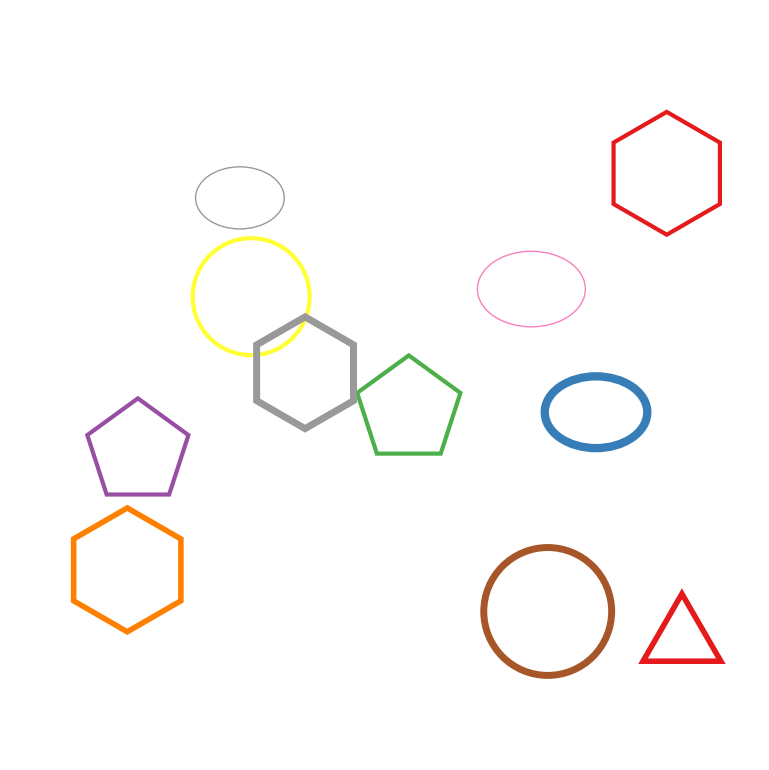[{"shape": "hexagon", "thickness": 1.5, "radius": 0.4, "center": [0.866, 0.775]}, {"shape": "triangle", "thickness": 2, "radius": 0.29, "center": [0.886, 0.17]}, {"shape": "oval", "thickness": 3, "radius": 0.33, "center": [0.774, 0.465]}, {"shape": "pentagon", "thickness": 1.5, "radius": 0.35, "center": [0.531, 0.468]}, {"shape": "pentagon", "thickness": 1.5, "radius": 0.35, "center": [0.179, 0.414]}, {"shape": "hexagon", "thickness": 2, "radius": 0.4, "center": [0.165, 0.26]}, {"shape": "circle", "thickness": 1.5, "radius": 0.38, "center": [0.326, 0.615]}, {"shape": "circle", "thickness": 2.5, "radius": 0.42, "center": [0.711, 0.206]}, {"shape": "oval", "thickness": 0.5, "radius": 0.35, "center": [0.69, 0.625]}, {"shape": "oval", "thickness": 0.5, "radius": 0.29, "center": [0.312, 0.743]}, {"shape": "hexagon", "thickness": 2.5, "radius": 0.36, "center": [0.396, 0.516]}]